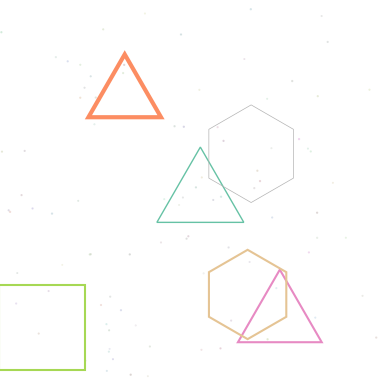[{"shape": "triangle", "thickness": 1, "radius": 0.65, "center": [0.52, 0.488]}, {"shape": "triangle", "thickness": 3, "radius": 0.54, "center": [0.324, 0.75]}, {"shape": "triangle", "thickness": 1.5, "radius": 0.63, "center": [0.727, 0.174]}, {"shape": "square", "thickness": 1.5, "radius": 0.56, "center": [0.109, 0.149]}, {"shape": "hexagon", "thickness": 1.5, "radius": 0.58, "center": [0.643, 0.235]}, {"shape": "hexagon", "thickness": 0.5, "radius": 0.63, "center": [0.652, 0.601]}]